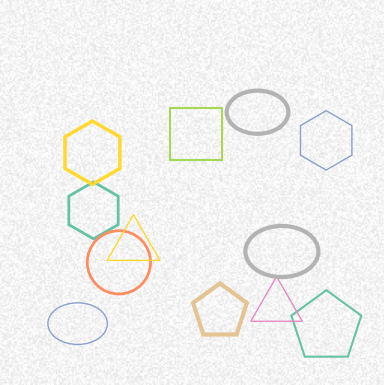[{"shape": "hexagon", "thickness": 2, "radius": 0.37, "center": [0.243, 0.454]}, {"shape": "pentagon", "thickness": 1.5, "radius": 0.48, "center": [0.848, 0.151]}, {"shape": "circle", "thickness": 2, "radius": 0.41, "center": [0.309, 0.319]}, {"shape": "oval", "thickness": 1, "radius": 0.39, "center": [0.202, 0.159]}, {"shape": "hexagon", "thickness": 1, "radius": 0.39, "center": [0.847, 0.635]}, {"shape": "triangle", "thickness": 1, "radius": 0.39, "center": [0.718, 0.204]}, {"shape": "square", "thickness": 1.5, "radius": 0.34, "center": [0.51, 0.652]}, {"shape": "triangle", "thickness": 1, "radius": 0.4, "center": [0.347, 0.363]}, {"shape": "hexagon", "thickness": 2.5, "radius": 0.41, "center": [0.24, 0.603]}, {"shape": "pentagon", "thickness": 3, "radius": 0.37, "center": [0.571, 0.191]}, {"shape": "oval", "thickness": 3, "radius": 0.47, "center": [0.732, 0.347]}, {"shape": "oval", "thickness": 3, "radius": 0.4, "center": [0.669, 0.709]}]